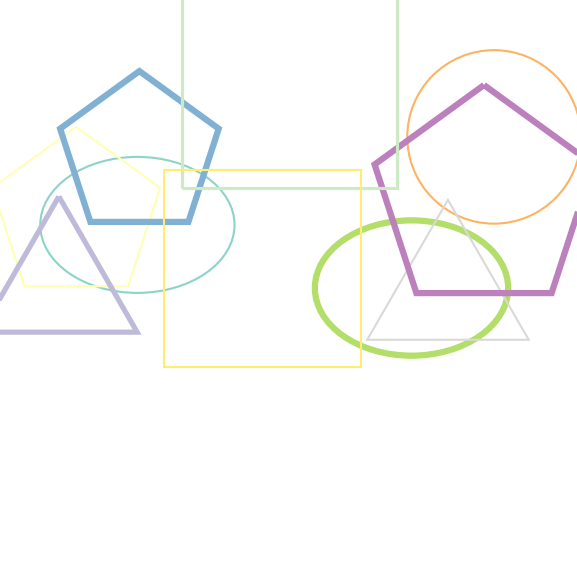[{"shape": "oval", "thickness": 1, "radius": 0.84, "center": [0.238, 0.61]}, {"shape": "pentagon", "thickness": 1, "radius": 0.76, "center": [0.132, 0.627]}, {"shape": "triangle", "thickness": 2.5, "radius": 0.78, "center": [0.102, 0.502]}, {"shape": "pentagon", "thickness": 3, "radius": 0.72, "center": [0.241, 0.732]}, {"shape": "circle", "thickness": 1, "radius": 0.75, "center": [0.855, 0.762]}, {"shape": "oval", "thickness": 3, "radius": 0.84, "center": [0.713, 0.5]}, {"shape": "triangle", "thickness": 1, "radius": 0.81, "center": [0.776, 0.492]}, {"shape": "pentagon", "thickness": 3, "radius": 1.0, "center": [0.838, 0.653]}, {"shape": "square", "thickness": 1.5, "radius": 0.93, "center": [0.501, 0.861]}, {"shape": "square", "thickness": 1, "radius": 0.85, "center": [0.455, 0.535]}]